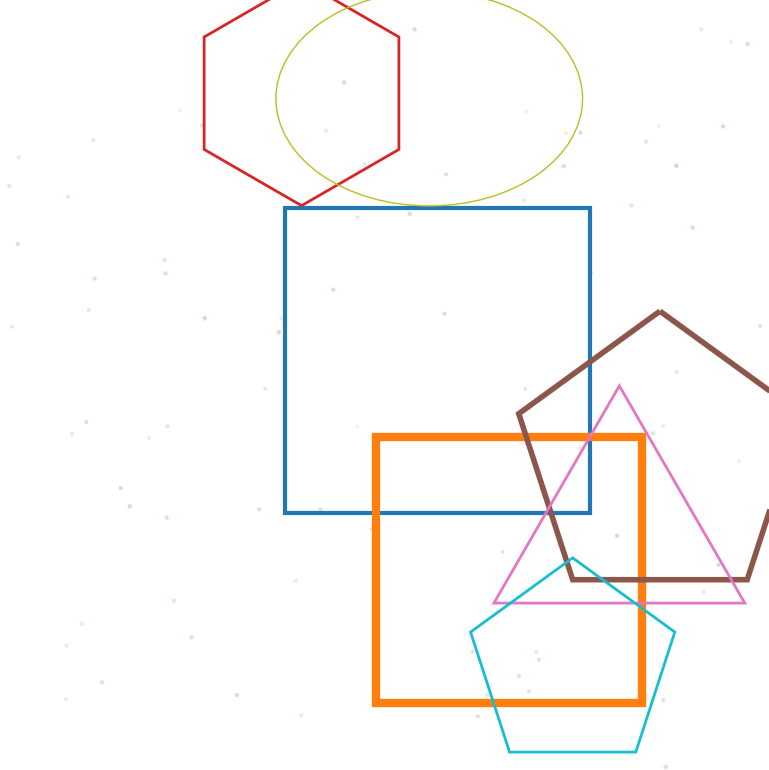[{"shape": "square", "thickness": 1.5, "radius": 0.99, "center": [0.568, 0.532]}, {"shape": "square", "thickness": 3, "radius": 0.86, "center": [0.661, 0.26]}, {"shape": "hexagon", "thickness": 1, "radius": 0.73, "center": [0.392, 0.879]}, {"shape": "pentagon", "thickness": 2, "radius": 0.96, "center": [0.857, 0.403]}, {"shape": "triangle", "thickness": 1, "radius": 0.94, "center": [0.804, 0.311]}, {"shape": "oval", "thickness": 0.5, "radius": 1.0, "center": [0.557, 0.872]}, {"shape": "pentagon", "thickness": 1, "radius": 0.7, "center": [0.744, 0.136]}]